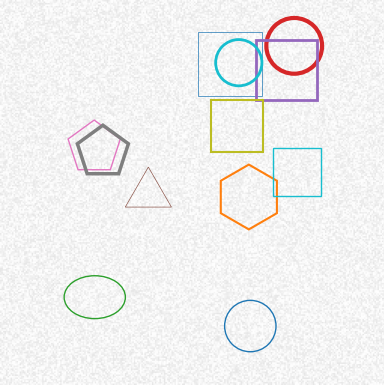[{"shape": "square", "thickness": 0.5, "radius": 0.42, "center": [0.597, 0.833]}, {"shape": "circle", "thickness": 1, "radius": 0.33, "center": [0.65, 0.153]}, {"shape": "hexagon", "thickness": 1.5, "radius": 0.42, "center": [0.646, 0.488]}, {"shape": "oval", "thickness": 1, "radius": 0.4, "center": [0.246, 0.228]}, {"shape": "circle", "thickness": 3, "radius": 0.36, "center": [0.764, 0.881]}, {"shape": "square", "thickness": 2, "radius": 0.39, "center": [0.744, 0.819]}, {"shape": "triangle", "thickness": 0.5, "radius": 0.35, "center": [0.385, 0.497]}, {"shape": "pentagon", "thickness": 1, "radius": 0.36, "center": [0.245, 0.617]}, {"shape": "pentagon", "thickness": 2.5, "radius": 0.35, "center": [0.267, 0.605]}, {"shape": "square", "thickness": 1.5, "radius": 0.34, "center": [0.616, 0.672]}, {"shape": "circle", "thickness": 2, "radius": 0.3, "center": [0.62, 0.837]}, {"shape": "square", "thickness": 1, "radius": 0.31, "center": [0.772, 0.553]}]